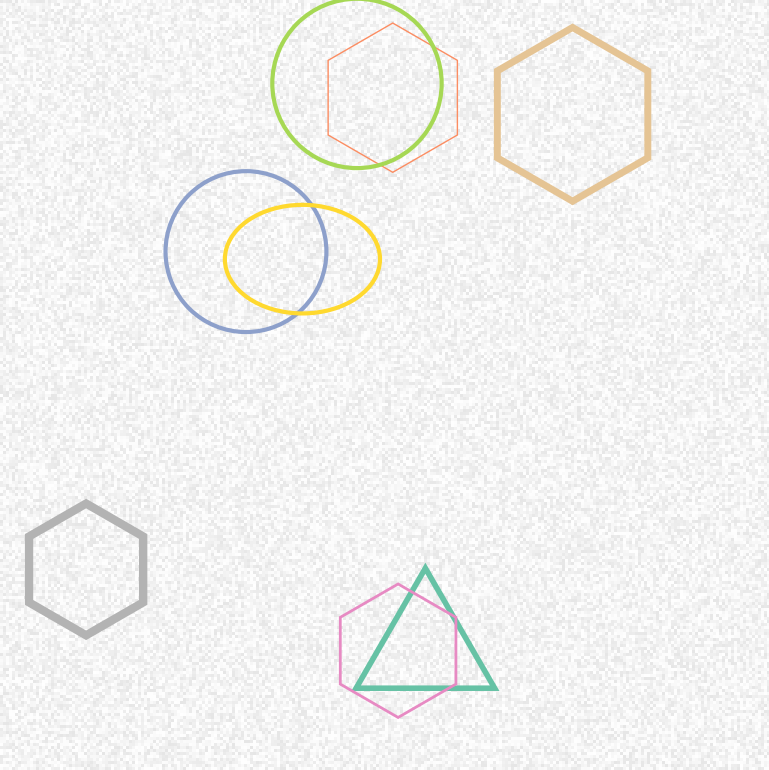[{"shape": "triangle", "thickness": 2, "radius": 0.52, "center": [0.552, 0.158]}, {"shape": "hexagon", "thickness": 0.5, "radius": 0.48, "center": [0.51, 0.873]}, {"shape": "circle", "thickness": 1.5, "radius": 0.52, "center": [0.319, 0.673]}, {"shape": "hexagon", "thickness": 1, "radius": 0.43, "center": [0.517, 0.155]}, {"shape": "circle", "thickness": 1.5, "radius": 0.55, "center": [0.464, 0.892]}, {"shape": "oval", "thickness": 1.5, "radius": 0.5, "center": [0.393, 0.663]}, {"shape": "hexagon", "thickness": 2.5, "radius": 0.56, "center": [0.744, 0.851]}, {"shape": "hexagon", "thickness": 3, "radius": 0.43, "center": [0.112, 0.26]}]